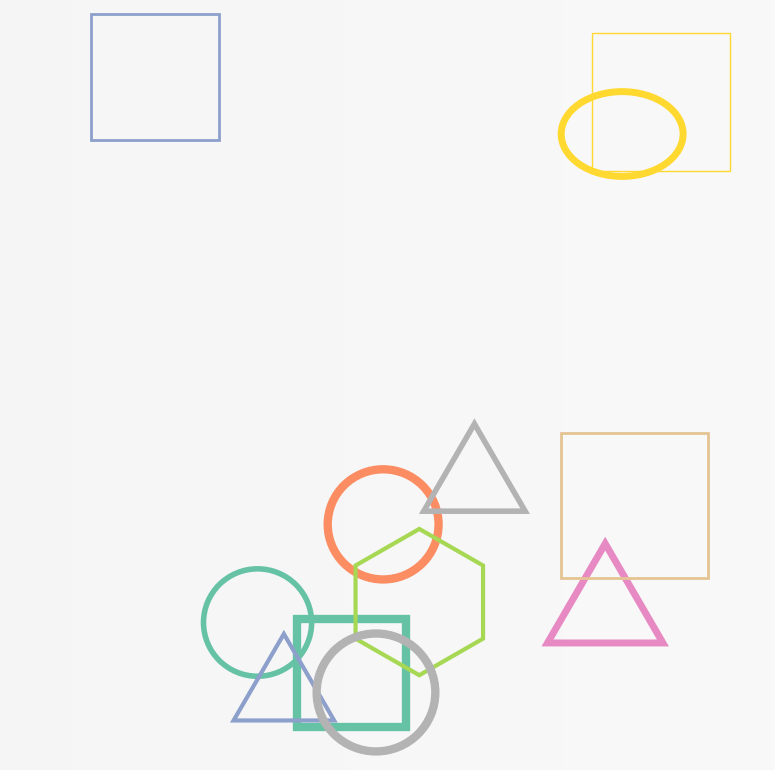[{"shape": "circle", "thickness": 2, "radius": 0.35, "center": [0.332, 0.192]}, {"shape": "square", "thickness": 3, "radius": 0.35, "center": [0.453, 0.126]}, {"shape": "circle", "thickness": 3, "radius": 0.36, "center": [0.494, 0.319]}, {"shape": "triangle", "thickness": 1.5, "radius": 0.37, "center": [0.366, 0.102]}, {"shape": "square", "thickness": 1, "radius": 0.41, "center": [0.2, 0.9]}, {"shape": "triangle", "thickness": 2.5, "radius": 0.43, "center": [0.781, 0.208]}, {"shape": "hexagon", "thickness": 1.5, "radius": 0.47, "center": [0.541, 0.218]}, {"shape": "square", "thickness": 0.5, "radius": 0.45, "center": [0.853, 0.867]}, {"shape": "oval", "thickness": 2.5, "radius": 0.39, "center": [0.803, 0.826]}, {"shape": "square", "thickness": 1, "radius": 0.47, "center": [0.819, 0.343]}, {"shape": "triangle", "thickness": 2, "radius": 0.38, "center": [0.612, 0.374]}, {"shape": "circle", "thickness": 3, "radius": 0.38, "center": [0.485, 0.101]}]